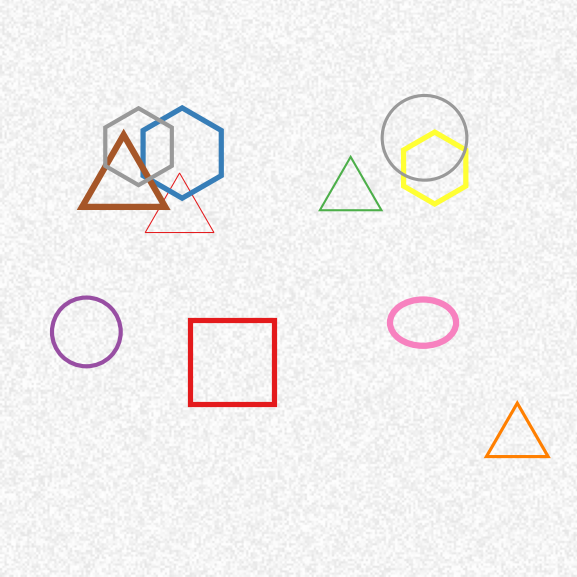[{"shape": "square", "thickness": 2.5, "radius": 0.36, "center": [0.402, 0.372]}, {"shape": "triangle", "thickness": 0.5, "radius": 0.34, "center": [0.311, 0.631]}, {"shape": "hexagon", "thickness": 2.5, "radius": 0.39, "center": [0.315, 0.734]}, {"shape": "triangle", "thickness": 1, "radius": 0.31, "center": [0.607, 0.666]}, {"shape": "circle", "thickness": 2, "radius": 0.3, "center": [0.15, 0.424]}, {"shape": "triangle", "thickness": 1.5, "radius": 0.31, "center": [0.896, 0.239]}, {"shape": "hexagon", "thickness": 2.5, "radius": 0.31, "center": [0.753, 0.708]}, {"shape": "triangle", "thickness": 3, "radius": 0.42, "center": [0.214, 0.682]}, {"shape": "oval", "thickness": 3, "radius": 0.29, "center": [0.733, 0.44]}, {"shape": "circle", "thickness": 1.5, "radius": 0.37, "center": [0.735, 0.76]}, {"shape": "hexagon", "thickness": 2, "radius": 0.33, "center": [0.24, 0.745]}]